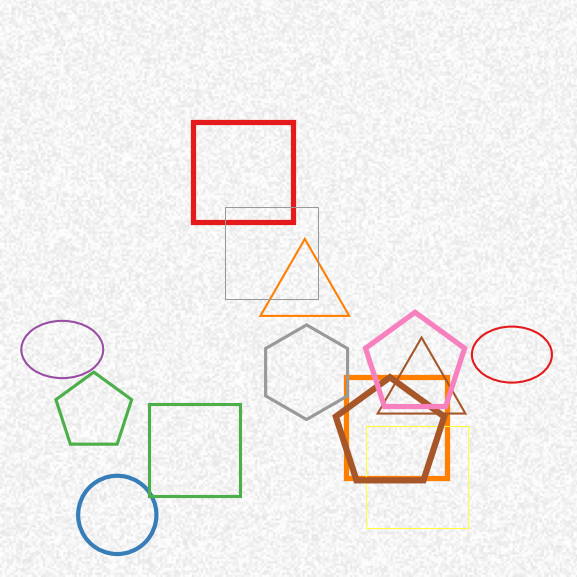[{"shape": "oval", "thickness": 1, "radius": 0.35, "center": [0.886, 0.385]}, {"shape": "square", "thickness": 2.5, "radius": 0.44, "center": [0.421, 0.701]}, {"shape": "circle", "thickness": 2, "radius": 0.34, "center": [0.203, 0.108]}, {"shape": "pentagon", "thickness": 1.5, "radius": 0.34, "center": [0.162, 0.286]}, {"shape": "square", "thickness": 1.5, "radius": 0.4, "center": [0.337, 0.22]}, {"shape": "oval", "thickness": 1, "radius": 0.35, "center": [0.108, 0.394]}, {"shape": "square", "thickness": 2.5, "radius": 0.44, "center": [0.686, 0.258]}, {"shape": "triangle", "thickness": 1, "radius": 0.44, "center": [0.528, 0.497]}, {"shape": "square", "thickness": 0.5, "radius": 0.44, "center": [0.722, 0.173]}, {"shape": "triangle", "thickness": 1, "radius": 0.44, "center": [0.73, 0.327]}, {"shape": "pentagon", "thickness": 3, "radius": 0.49, "center": [0.675, 0.247]}, {"shape": "pentagon", "thickness": 2.5, "radius": 0.45, "center": [0.719, 0.368]}, {"shape": "square", "thickness": 0.5, "radius": 0.4, "center": [0.47, 0.561]}, {"shape": "hexagon", "thickness": 1.5, "radius": 0.41, "center": [0.531, 0.355]}]